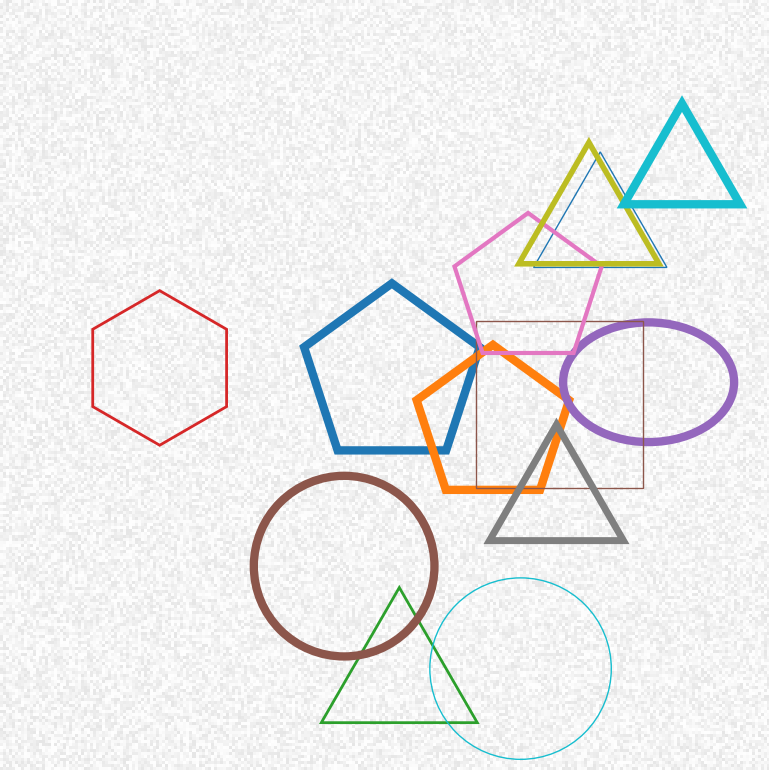[{"shape": "triangle", "thickness": 0.5, "radius": 0.5, "center": [0.78, 0.703]}, {"shape": "pentagon", "thickness": 3, "radius": 0.6, "center": [0.509, 0.512]}, {"shape": "pentagon", "thickness": 3, "radius": 0.52, "center": [0.64, 0.448]}, {"shape": "triangle", "thickness": 1, "radius": 0.58, "center": [0.519, 0.12]}, {"shape": "hexagon", "thickness": 1, "radius": 0.5, "center": [0.207, 0.522]}, {"shape": "oval", "thickness": 3, "radius": 0.56, "center": [0.842, 0.504]}, {"shape": "circle", "thickness": 3, "radius": 0.59, "center": [0.447, 0.265]}, {"shape": "square", "thickness": 0.5, "radius": 0.54, "center": [0.726, 0.475]}, {"shape": "pentagon", "thickness": 1.5, "radius": 0.5, "center": [0.686, 0.623]}, {"shape": "triangle", "thickness": 2.5, "radius": 0.5, "center": [0.723, 0.348]}, {"shape": "triangle", "thickness": 2, "radius": 0.53, "center": [0.765, 0.71]}, {"shape": "triangle", "thickness": 3, "radius": 0.44, "center": [0.886, 0.778]}, {"shape": "circle", "thickness": 0.5, "radius": 0.59, "center": [0.676, 0.132]}]